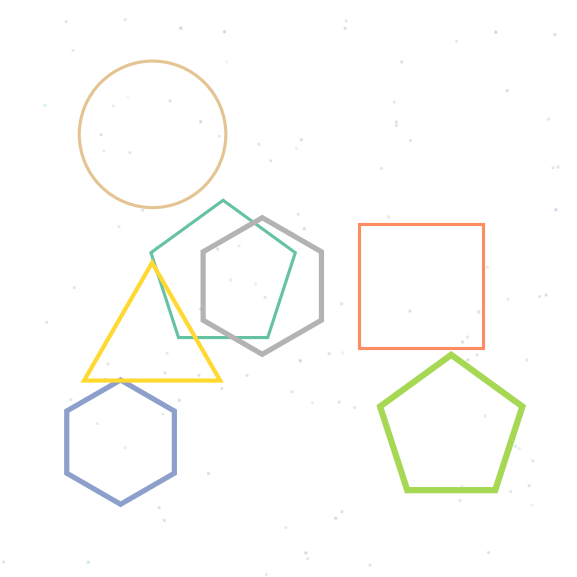[{"shape": "pentagon", "thickness": 1.5, "radius": 0.66, "center": [0.386, 0.521]}, {"shape": "square", "thickness": 1.5, "radius": 0.54, "center": [0.728, 0.504]}, {"shape": "hexagon", "thickness": 2.5, "radius": 0.54, "center": [0.209, 0.234]}, {"shape": "pentagon", "thickness": 3, "radius": 0.65, "center": [0.781, 0.255]}, {"shape": "triangle", "thickness": 2, "radius": 0.68, "center": [0.263, 0.408]}, {"shape": "circle", "thickness": 1.5, "radius": 0.63, "center": [0.264, 0.767]}, {"shape": "hexagon", "thickness": 2.5, "radius": 0.59, "center": [0.454, 0.504]}]